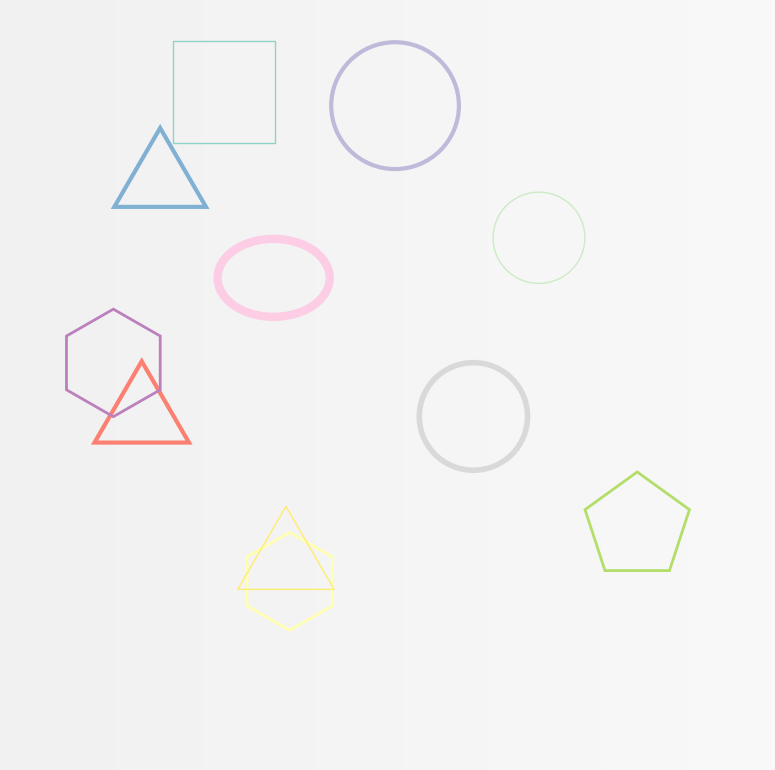[{"shape": "square", "thickness": 0.5, "radius": 0.33, "center": [0.288, 0.88]}, {"shape": "hexagon", "thickness": 1, "radius": 0.32, "center": [0.374, 0.245]}, {"shape": "circle", "thickness": 1.5, "radius": 0.41, "center": [0.51, 0.863]}, {"shape": "triangle", "thickness": 1.5, "radius": 0.35, "center": [0.183, 0.46]}, {"shape": "triangle", "thickness": 1.5, "radius": 0.34, "center": [0.207, 0.765]}, {"shape": "pentagon", "thickness": 1, "radius": 0.35, "center": [0.822, 0.316]}, {"shape": "oval", "thickness": 3, "radius": 0.36, "center": [0.353, 0.639]}, {"shape": "circle", "thickness": 2, "radius": 0.35, "center": [0.611, 0.459]}, {"shape": "hexagon", "thickness": 1, "radius": 0.35, "center": [0.146, 0.529]}, {"shape": "circle", "thickness": 0.5, "radius": 0.3, "center": [0.695, 0.691]}, {"shape": "triangle", "thickness": 0.5, "radius": 0.36, "center": [0.369, 0.27]}]